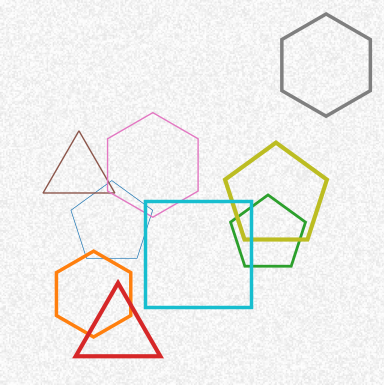[{"shape": "pentagon", "thickness": 0.5, "radius": 0.56, "center": [0.29, 0.419]}, {"shape": "hexagon", "thickness": 2.5, "radius": 0.56, "center": [0.243, 0.236]}, {"shape": "pentagon", "thickness": 2, "radius": 0.51, "center": [0.696, 0.391]}, {"shape": "triangle", "thickness": 3, "radius": 0.63, "center": [0.307, 0.138]}, {"shape": "triangle", "thickness": 1, "radius": 0.54, "center": [0.205, 0.553]}, {"shape": "hexagon", "thickness": 1, "radius": 0.68, "center": [0.397, 0.572]}, {"shape": "hexagon", "thickness": 2.5, "radius": 0.66, "center": [0.847, 0.831]}, {"shape": "pentagon", "thickness": 3, "radius": 0.7, "center": [0.717, 0.49]}, {"shape": "square", "thickness": 2.5, "radius": 0.69, "center": [0.515, 0.341]}]